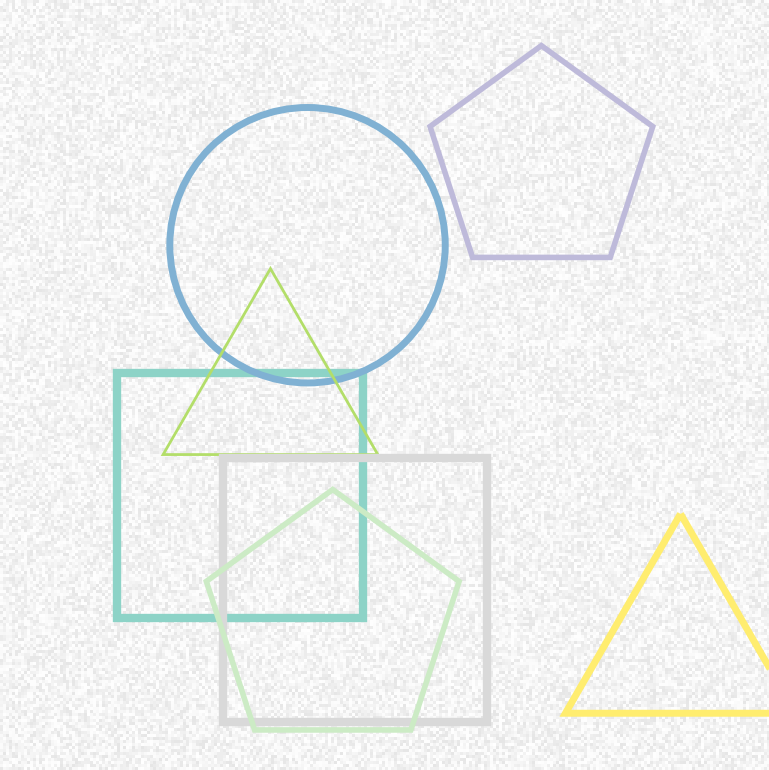[{"shape": "square", "thickness": 3, "radius": 0.8, "center": [0.312, 0.356]}, {"shape": "pentagon", "thickness": 2, "radius": 0.76, "center": [0.703, 0.789]}, {"shape": "circle", "thickness": 2.5, "radius": 0.89, "center": [0.399, 0.682]}, {"shape": "triangle", "thickness": 1, "radius": 0.8, "center": [0.351, 0.49]}, {"shape": "square", "thickness": 3, "radius": 0.86, "center": [0.461, 0.234]}, {"shape": "pentagon", "thickness": 2, "radius": 0.86, "center": [0.432, 0.192]}, {"shape": "triangle", "thickness": 2.5, "radius": 0.86, "center": [0.884, 0.16]}]